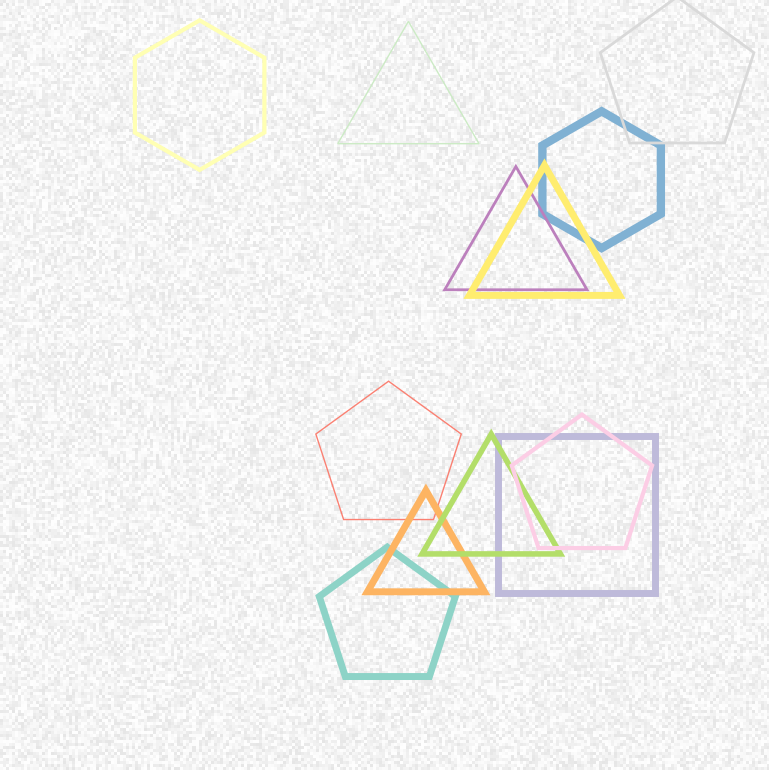[{"shape": "pentagon", "thickness": 2.5, "radius": 0.46, "center": [0.503, 0.197]}, {"shape": "hexagon", "thickness": 1.5, "radius": 0.49, "center": [0.259, 0.876]}, {"shape": "square", "thickness": 2.5, "radius": 0.51, "center": [0.749, 0.332]}, {"shape": "pentagon", "thickness": 0.5, "radius": 0.5, "center": [0.505, 0.406]}, {"shape": "hexagon", "thickness": 3, "radius": 0.44, "center": [0.781, 0.767]}, {"shape": "triangle", "thickness": 2.5, "radius": 0.44, "center": [0.553, 0.275]}, {"shape": "triangle", "thickness": 2, "radius": 0.52, "center": [0.638, 0.332]}, {"shape": "pentagon", "thickness": 1.5, "radius": 0.48, "center": [0.756, 0.366]}, {"shape": "pentagon", "thickness": 1, "radius": 0.52, "center": [0.879, 0.899]}, {"shape": "triangle", "thickness": 1, "radius": 0.53, "center": [0.67, 0.677]}, {"shape": "triangle", "thickness": 0.5, "radius": 0.53, "center": [0.53, 0.866]}, {"shape": "triangle", "thickness": 2.5, "radius": 0.56, "center": [0.707, 0.673]}]